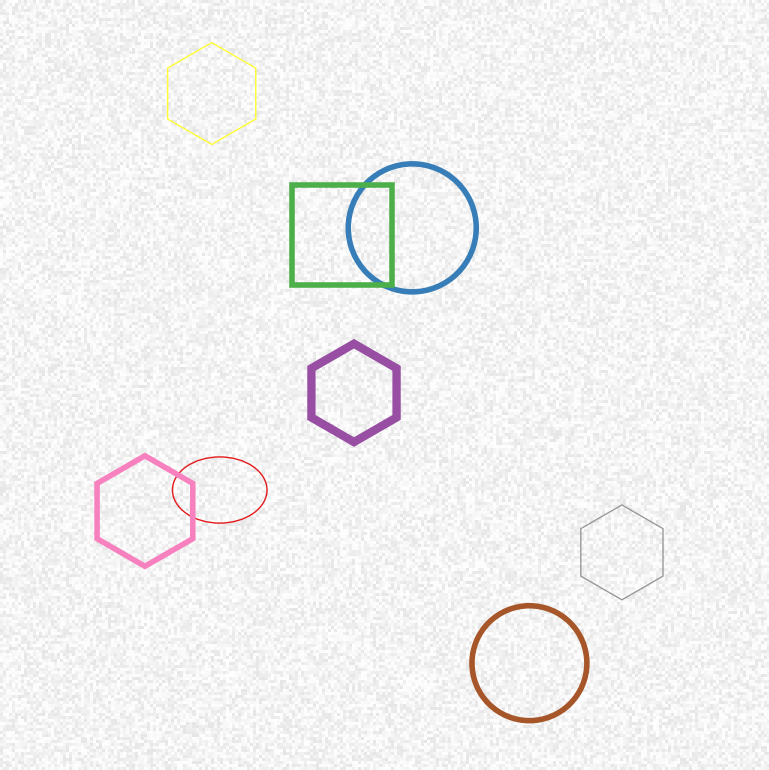[{"shape": "oval", "thickness": 0.5, "radius": 0.31, "center": [0.285, 0.364]}, {"shape": "circle", "thickness": 2, "radius": 0.42, "center": [0.535, 0.704]}, {"shape": "square", "thickness": 2, "radius": 0.32, "center": [0.444, 0.695]}, {"shape": "hexagon", "thickness": 3, "radius": 0.32, "center": [0.46, 0.49]}, {"shape": "hexagon", "thickness": 0.5, "radius": 0.33, "center": [0.275, 0.879]}, {"shape": "circle", "thickness": 2, "radius": 0.37, "center": [0.688, 0.139]}, {"shape": "hexagon", "thickness": 2, "radius": 0.36, "center": [0.188, 0.336]}, {"shape": "hexagon", "thickness": 0.5, "radius": 0.31, "center": [0.808, 0.283]}]